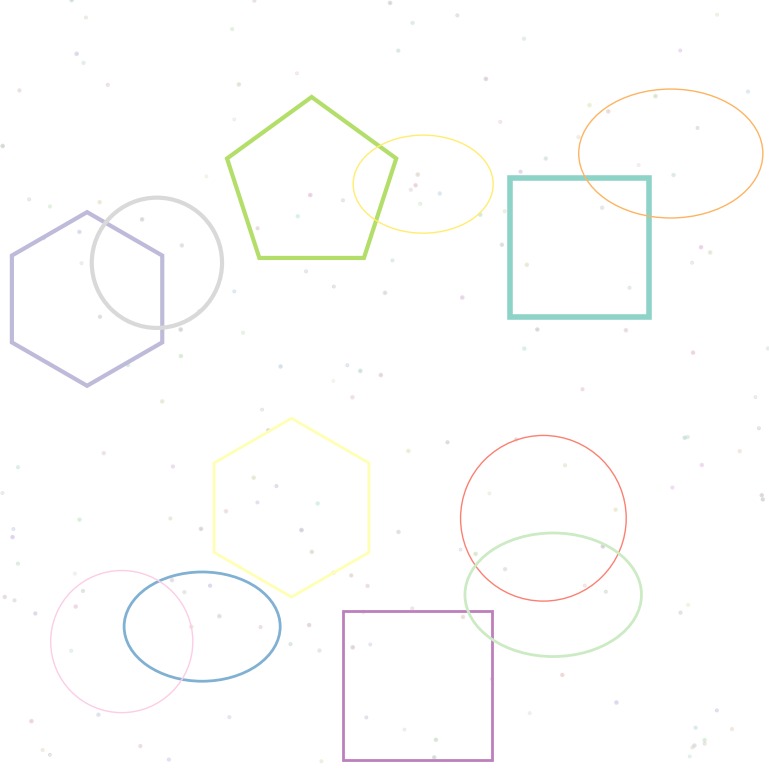[{"shape": "square", "thickness": 2, "radius": 0.45, "center": [0.753, 0.679]}, {"shape": "hexagon", "thickness": 1, "radius": 0.58, "center": [0.379, 0.341]}, {"shape": "hexagon", "thickness": 1.5, "radius": 0.56, "center": [0.113, 0.612]}, {"shape": "circle", "thickness": 0.5, "radius": 0.54, "center": [0.706, 0.327]}, {"shape": "oval", "thickness": 1, "radius": 0.51, "center": [0.263, 0.186]}, {"shape": "oval", "thickness": 0.5, "radius": 0.6, "center": [0.871, 0.801]}, {"shape": "pentagon", "thickness": 1.5, "radius": 0.58, "center": [0.405, 0.758]}, {"shape": "circle", "thickness": 0.5, "radius": 0.46, "center": [0.158, 0.167]}, {"shape": "circle", "thickness": 1.5, "radius": 0.42, "center": [0.204, 0.659]}, {"shape": "square", "thickness": 1, "radius": 0.48, "center": [0.543, 0.109]}, {"shape": "oval", "thickness": 1, "radius": 0.57, "center": [0.718, 0.228]}, {"shape": "oval", "thickness": 0.5, "radius": 0.45, "center": [0.55, 0.761]}]